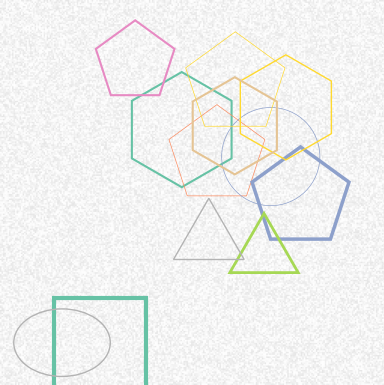[{"shape": "square", "thickness": 3, "radius": 0.6, "center": [0.26, 0.107]}, {"shape": "hexagon", "thickness": 1.5, "radius": 0.75, "center": [0.472, 0.663]}, {"shape": "pentagon", "thickness": 0.5, "radius": 0.65, "center": [0.563, 0.597]}, {"shape": "pentagon", "thickness": 2.5, "radius": 0.66, "center": [0.781, 0.486]}, {"shape": "circle", "thickness": 0.5, "radius": 0.64, "center": [0.703, 0.593]}, {"shape": "pentagon", "thickness": 1.5, "radius": 0.54, "center": [0.351, 0.84]}, {"shape": "triangle", "thickness": 2, "radius": 0.51, "center": [0.686, 0.343]}, {"shape": "pentagon", "thickness": 0.5, "radius": 0.68, "center": [0.611, 0.782]}, {"shape": "hexagon", "thickness": 1, "radius": 0.68, "center": [0.742, 0.721]}, {"shape": "hexagon", "thickness": 1.5, "radius": 0.63, "center": [0.61, 0.673]}, {"shape": "triangle", "thickness": 1, "radius": 0.53, "center": [0.542, 0.379]}, {"shape": "oval", "thickness": 1, "radius": 0.63, "center": [0.161, 0.11]}]